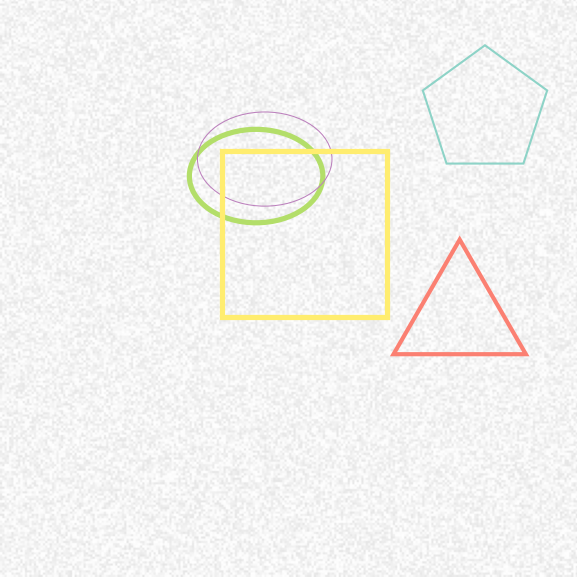[{"shape": "pentagon", "thickness": 1, "radius": 0.57, "center": [0.84, 0.807]}, {"shape": "triangle", "thickness": 2, "radius": 0.66, "center": [0.796, 0.452]}, {"shape": "oval", "thickness": 2.5, "radius": 0.58, "center": [0.443, 0.694]}, {"shape": "oval", "thickness": 0.5, "radius": 0.58, "center": [0.458, 0.724]}, {"shape": "square", "thickness": 2.5, "radius": 0.72, "center": [0.527, 0.594]}]